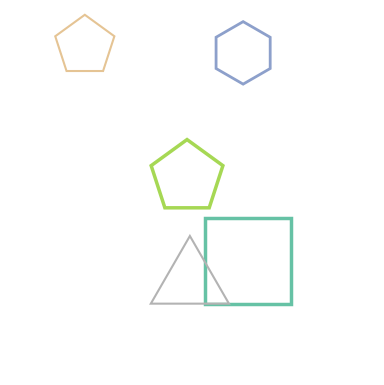[{"shape": "square", "thickness": 2.5, "radius": 0.56, "center": [0.644, 0.322]}, {"shape": "hexagon", "thickness": 2, "radius": 0.41, "center": [0.632, 0.863]}, {"shape": "pentagon", "thickness": 2.5, "radius": 0.49, "center": [0.486, 0.539]}, {"shape": "pentagon", "thickness": 1.5, "radius": 0.4, "center": [0.22, 0.881]}, {"shape": "triangle", "thickness": 1.5, "radius": 0.59, "center": [0.493, 0.27]}]